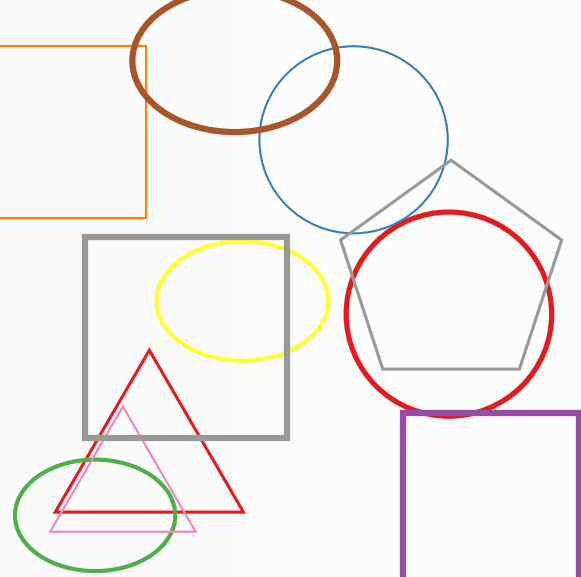[{"shape": "circle", "thickness": 2.5, "radius": 0.88, "center": [0.772, 0.455]}, {"shape": "triangle", "thickness": 1.5, "radius": 0.93, "center": [0.257, 0.206]}, {"shape": "circle", "thickness": 1, "radius": 0.81, "center": [0.608, 0.757]}, {"shape": "oval", "thickness": 2, "radius": 0.69, "center": [0.164, 0.107]}, {"shape": "square", "thickness": 3, "radius": 0.76, "center": [0.845, 0.133]}, {"shape": "square", "thickness": 1, "radius": 0.74, "center": [0.103, 0.771]}, {"shape": "oval", "thickness": 2, "radius": 0.74, "center": [0.417, 0.478]}, {"shape": "oval", "thickness": 3, "radius": 0.88, "center": [0.404, 0.894]}, {"shape": "triangle", "thickness": 1, "radius": 0.72, "center": [0.211, 0.151]}, {"shape": "square", "thickness": 3, "radius": 0.87, "center": [0.32, 0.415]}, {"shape": "pentagon", "thickness": 1.5, "radius": 1.0, "center": [0.776, 0.522]}]